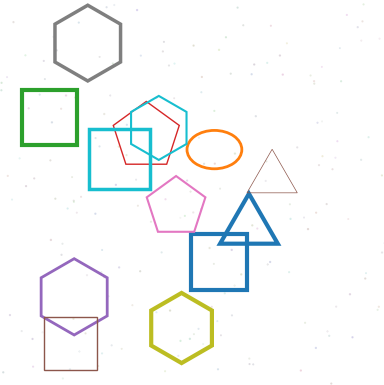[{"shape": "triangle", "thickness": 3, "radius": 0.43, "center": [0.647, 0.41]}, {"shape": "square", "thickness": 3, "radius": 0.37, "center": [0.569, 0.319]}, {"shape": "oval", "thickness": 2, "radius": 0.36, "center": [0.557, 0.611]}, {"shape": "square", "thickness": 3, "radius": 0.36, "center": [0.13, 0.695]}, {"shape": "pentagon", "thickness": 1, "radius": 0.45, "center": [0.38, 0.646]}, {"shape": "hexagon", "thickness": 2, "radius": 0.5, "center": [0.193, 0.229]}, {"shape": "square", "thickness": 1, "radius": 0.34, "center": [0.183, 0.109]}, {"shape": "triangle", "thickness": 0.5, "radius": 0.38, "center": [0.707, 0.537]}, {"shape": "pentagon", "thickness": 1.5, "radius": 0.4, "center": [0.457, 0.463]}, {"shape": "hexagon", "thickness": 2.5, "radius": 0.49, "center": [0.228, 0.888]}, {"shape": "hexagon", "thickness": 3, "radius": 0.46, "center": [0.472, 0.148]}, {"shape": "square", "thickness": 2.5, "radius": 0.39, "center": [0.31, 0.586]}, {"shape": "hexagon", "thickness": 1.5, "radius": 0.42, "center": [0.412, 0.668]}]